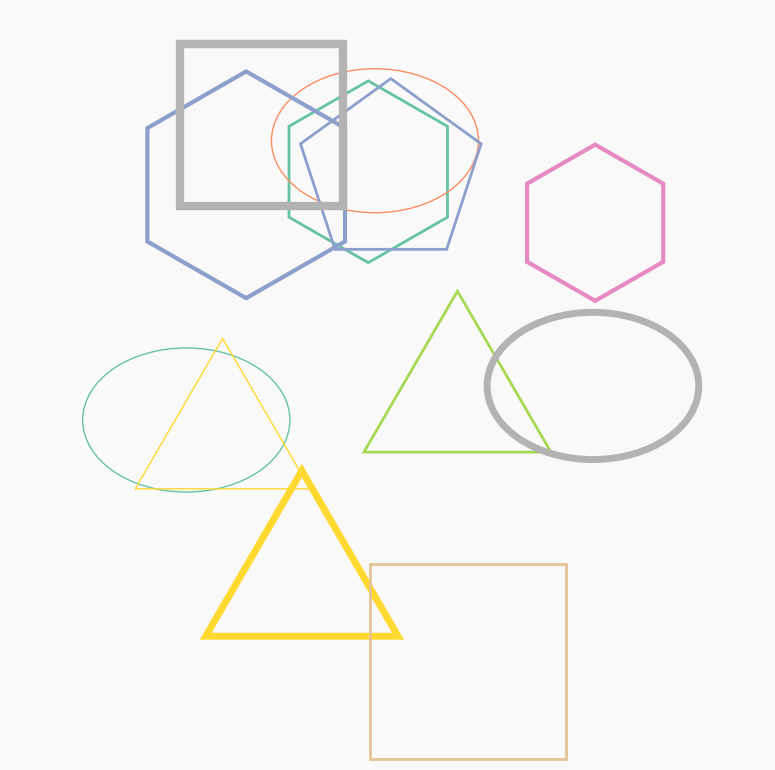[{"shape": "hexagon", "thickness": 1, "radius": 0.59, "center": [0.475, 0.777]}, {"shape": "oval", "thickness": 0.5, "radius": 0.67, "center": [0.24, 0.455]}, {"shape": "oval", "thickness": 0.5, "radius": 0.67, "center": [0.484, 0.817]}, {"shape": "hexagon", "thickness": 1.5, "radius": 0.74, "center": [0.318, 0.76]}, {"shape": "pentagon", "thickness": 1, "radius": 0.61, "center": [0.504, 0.775]}, {"shape": "hexagon", "thickness": 1.5, "radius": 0.51, "center": [0.768, 0.711]}, {"shape": "triangle", "thickness": 1, "radius": 0.7, "center": [0.59, 0.483]}, {"shape": "triangle", "thickness": 0.5, "radius": 0.65, "center": [0.287, 0.43]}, {"shape": "triangle", "thickness": 2.5, "radius": 0.72, "center": [0.39, 0.245]}, {"shape": "square", "thickness": 1, "radius": 0.63, "center": [0.604, 0.141]}, {"shape": "square", "thickness": 3, "radius": 0.53, "center": [0.337, 0.838]}, {"shape": "oval", "thickness": 2.5, "radius": 0.68, "center": [0.765, 0.499]}]